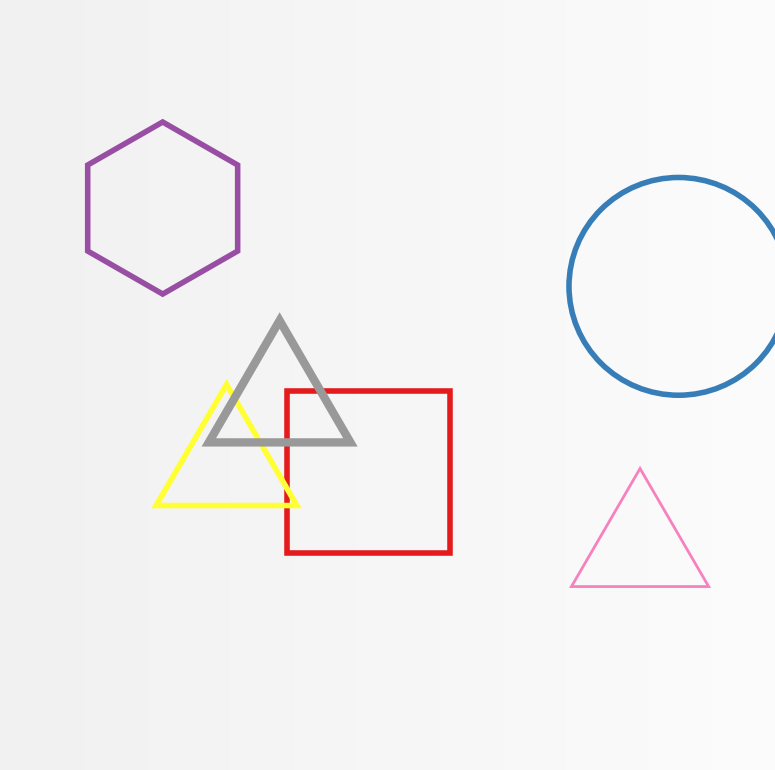[{"shape": "square", "thickness": 2, "radius": 0.53, "center": [0.475, 0.387]}, {"shape": "circle", "thickness": 2, "radius": 0.71, "center": [0.876, 0.628]}, {"shape": "hexagon", "thickness": 2, "radius": 0.56, "center": [0.21, 0.73]}, {"shape": "triangle", "thickness": 2, "radius": 0.52, "center": [0.292, 0.396]}, {"shape": "triangle", "thickness": 1, "radius": 0.51, "center": [0.826, 0.289]}, {"shape": "triangle", "thickness": 3, "radius": 0.53, "center": [0.361, 0.478]}]